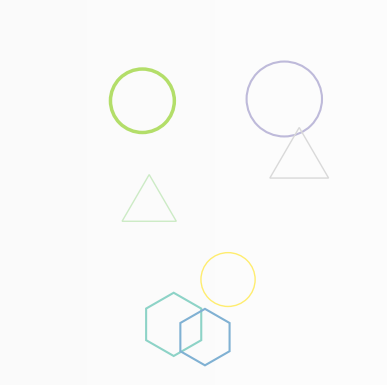[{"shape": "hexagon", "thickness": 1.5, "radius": 0.41, "center": [0.448, 0.157]}, {"shape": "circle", "thickness": 1.5, "radius": 0.49, "center": [0.734, 0.743]}, {"shape": "hexagon", "thickness": 1.5, "radius": 0.37, "center": [0.529, 0.124]}, {"shape": "circle", "thickness": 2.5, "radius": 0.41, "center": [0.367, 0.738]}, {"shape": "triangle", "thickness": 1, "radius": 0.44, "center": [0.772, 0.581]}, {"shape": "triangle", "thickness": 1, "radius": 0.4, "center": [0.385, 0.466]}, {"shape": "circle", "thickness": 1, "radius": 0.35, "center": [0.588, 0.274]}]